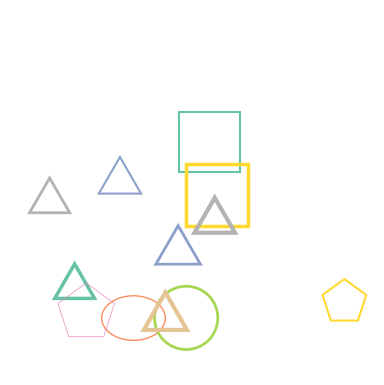[{"shape": "triangle", "thickness": 2.5, "radius": 0.3, "center": [0.194, 0.255]}, {"shape": "square", "thickness": 1.5, "radius": 0.4, "center": [0.544, 0.631]}, {"shape": "oval", "thickness": 1, "radius": 0.41, "center": [0.347, 0.174]}, {"shape": "triangle", "thickness": 2, "radius": 0.33, "center": [0.463, 0.347]}, {"shape": "triangle", "thickness": 1.5, "radius": 0.32, "center": [0.312, 0.529]}, {"shape": "pentagon", "thickness": 0.5, "radius": 0.39, "center": [0.224, 0.188]}, {"shape": "circle", "thickness": 2, "radius": 0.41, "center": [0.484, 0.174]}, {"shape": "pentagon", "thickness": 1.5, "radius": 0.3, "center": [0.894, 0.215]}, {"shape": "square", "thickness": 2.5, "radius": 0.4, "center": [0.565, 0.493]}, {"shape": "triangle", "thickness": 3, "radius": 0.32, "center": [0.43, 0.175]}, {"shape": "triangle", "thickness": 2, "radius": 0.3, "center": [0.129, 0.477]}, {"shape": "triangle", "thickness": 3, "radius": 0.3, "center": [0.558, 0.426]}]